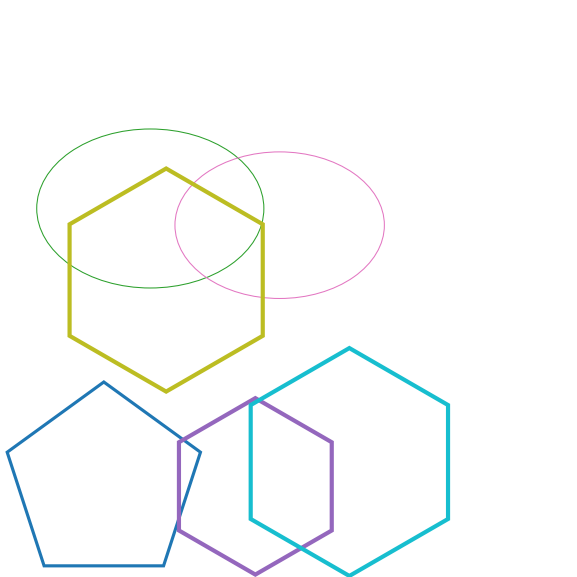[{"shape": "pentagon", "thickness": 1.5, "radius": 0.88, "center": [0.18, 0.162]}, {"shape": "oval", "thickness": 0.5, "radius": 0.98, "center": [0.26, 0.638]}, {"shape": "hexagon", "thickness": 2, "radius": 0.76, "center": [0.442, 0.157]}, {"shape": "oval", "thickness": 0.5, "radius": 0.91, "center": [0.484, 0.609]}, {"shape": "hexagon", "thickness": 2, "radius": 0.97, "center": [0.288, 0.514]}, {"shape": "hexagon", "thickness": 2, "radius": 0.99, "center": [0.605, 0.199]}]